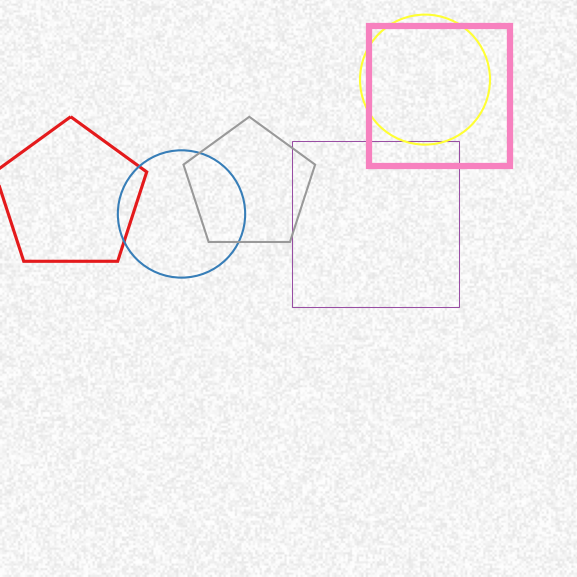[{"shape": "pentagon", "thickness": 1.5, "radius": 0.69, "center": [0.122, 0.659]}, {"shape": "circle", "thickness": 1, "radius": 0.55, "center": [0.314, 0.629]}, {"shape": "square", "thickness": 0.5, "radius": 0.72, "center": [0.65, 0.611]}, {"shape": "circle", "thickness": 1, "radius": 0.56, "center": [0.736, 0.861]}, {"shape": "square", "thickness": 3, "radius": 0.61, "center": [0.761, 0.833]}, {"shape": "pentagon", "thickness": 1, "radius": 0.6, "center": [0.432, 0.677]}]